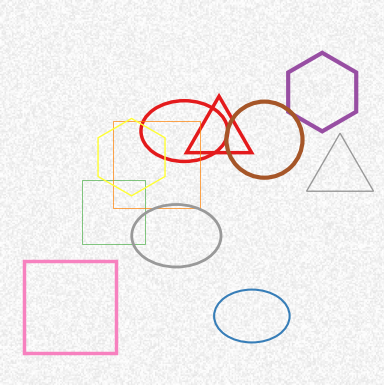[{"shape": "triangle", "thickness": 2.5, "radius": 0.49, "center": [0.569, 0.652]}, {"shape": "oval", "thickness": 2.5, "radius": 0.56, "center": [0.479, 0.66]}, {"shape": "oval", "thickness": 1.5, "radius": 0.49, "center": [0.654, 0.179]}, {"shape": "square", "thickness": 0.5, "radius": 0.41, "center": [0.295, 0.45]}, {"shape": "hexagon", "thickness": 3, "radius": 0.51, "center": [0.837, 0.761]}, {"shape": "square", "thickness": 0.5, "radius": 0.56, "center": [0.406, 0.573]}, {"shape": "hexagon", "thickness": 1, "radius": 0.5, "center": [0.342, 0.592]}, {"shape": "circle", "thickness": 3, "radius": 0.49, "center": [0.687, 0.637]}, {"shape": "square", "thickness": 2.5, "radius": 0.6, "center": [0.183, 0.202]}, {"shape": "triangle", "thickness": 1, "radius": 0.5, "center": [0.883, 0.554]}, {"shape": "oval", "thickness": 2, "radius": 0.58, "center": [0.458, 0.388]}]